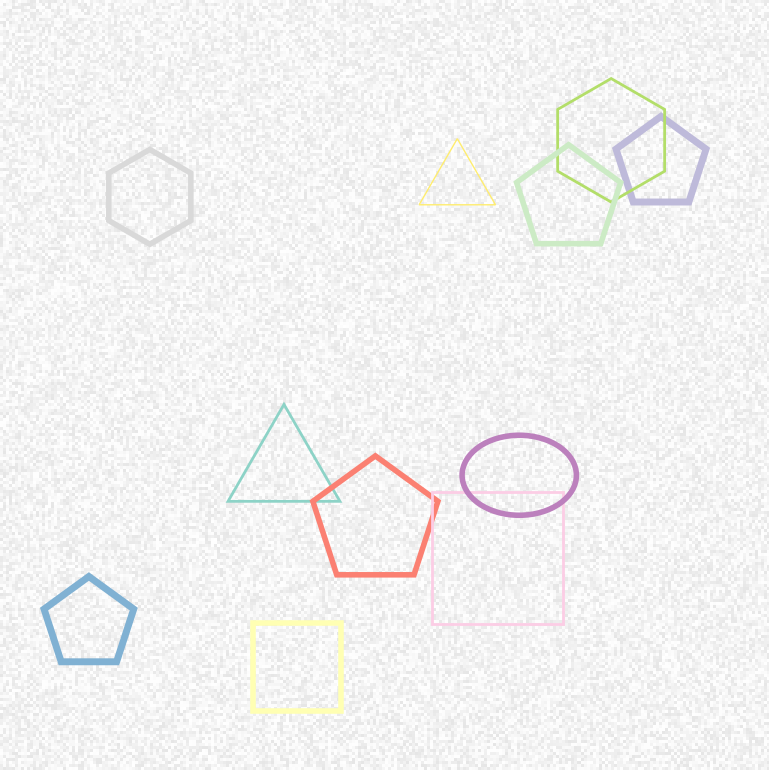[{"shape": "triangle", "thickness": 1, "radius": 0.42, "center": [0.369, 0.391]}, {"shape": "square", "thickness": 2, "radius": 0.29, "center": [0.386, 0.134]}, {"shape": "pentagon", "thickness": 2.5, "radius": 0.31, "center": [0.858, 0.787]}, {"shape": "pentagon", "thickness": 2, "radius": 0.43, "center": [0.488, 0.323]}, {"shape": "pentagon", "thickness": 2.5, "radius": 0.31, "center": [0.115, 0.19]}, {"shape": "hexagon", "thickness": 1, "radius": 0.4, "center": [0.794, 0.818]}, {"shape": "square", "thickness": 1, "radius": 0.43, "center": [0.646, 0.276]}, {"shape": "hexagon", "thickness": 2, "radius": 0.31, "center": [0.195, 0.744]}, {"shape": "oval", "thickness": 2, "radius": 0.37, "center": [0.674, 0.383]}, {"shape": "pentagon", "thickness": 2, "radius": 0.36, "center": [0.738, 0.741]}, {"shape": "triangle", "thickness": 0.5, "radius": 0.29, "center": [0.594, 0.763]}]